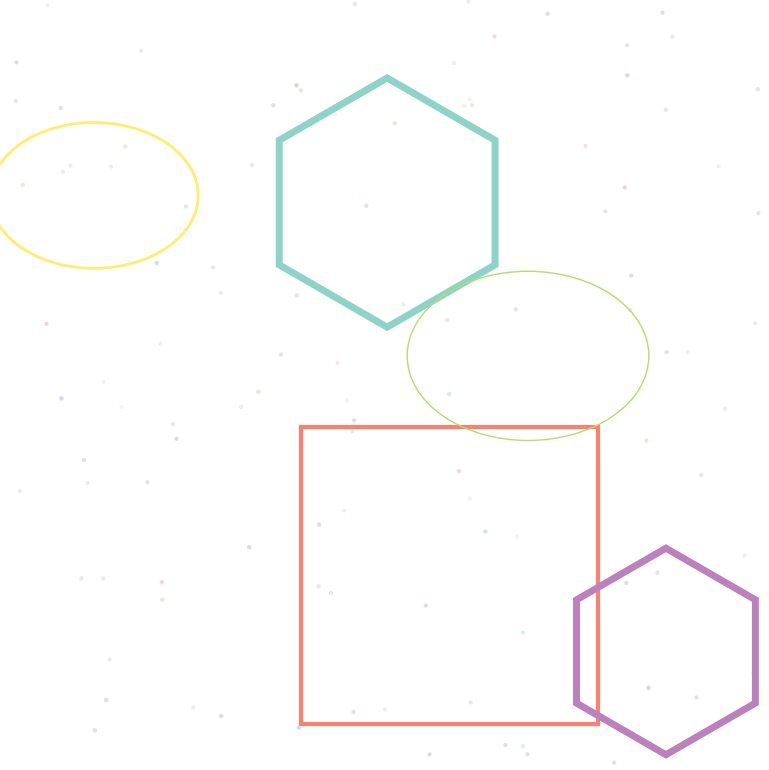[{"shape": "hexagon", "thickness": 2.5, "radius": 0.81, "center": [0.503, 0.737]}, {"shape": "square", "thickness": 1.5, "radius": 0.96, "center": [0.584, 0.253]}, {"shape": "oval", "thickness": 0.5, "radius": 0.78, "center": [0.686, 0.538]}, {"shape": "hexagon", "thickness": 2.5, "radius": 0.67, "center": [0.865, 0.154]}, {"shape": "oval", "thickness": 1, "radius": 0.68, "center": [0.122, 0.746]}]